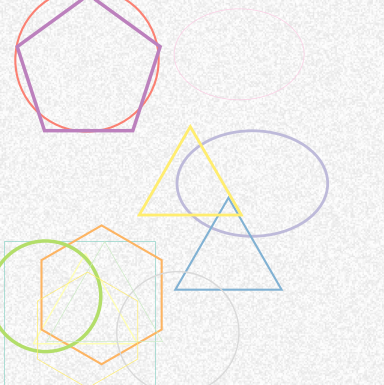[{"shape": "square", "thickness": 0.5, "radius": 0.98, "center": [0.207, 0.179]}, {"shape": "triangle", "thickness": 1, "radius": 0.78, "center": [0.222, 0.185]}, {"shape": "oval", "thickness": 2, "radius": 0.98, "center": [0.655, 0.523]}, {"shape": "circle", "thickness": 1.5, "radius": 0.93, "center": [0.226, 0.844]}, {"shape": "triangle", "thickness": 1.5, "radius": 0.8, "center": [0.593, 0.327]}, {"shape": "hexagon", "thickness": 1.5, "radius": 0.9, "center": [0.264, 0.234]}, {"shape": "circle", "thickness": 2.5, "radius": 0.72, "center": [0.118, 0.23]}, {"shape": "oval", "thickness": 0.5, "radius": 0.84, "center": [0.621, 0.859]}, {"shape": "circle", "thickness": 1, "radius": 0.79, "center": [0.462, 0.136]}, {"shape": "pentagon", "thickness": 2.5, "radius": 0.98, "center": [0.23, 0.818]}, {"shape": "triangle", "thickness": 0.5, "radius": 0.87, "center": [0.272, 0.199]}, {"shape": "hexagon", "thickness": 0.5, "radius": 0.75, "center": [0.227, 0.143]}, {"shape": "triangle", "thickness": 2, "radius": 0.77, "center": [0.494, 0.518]}]